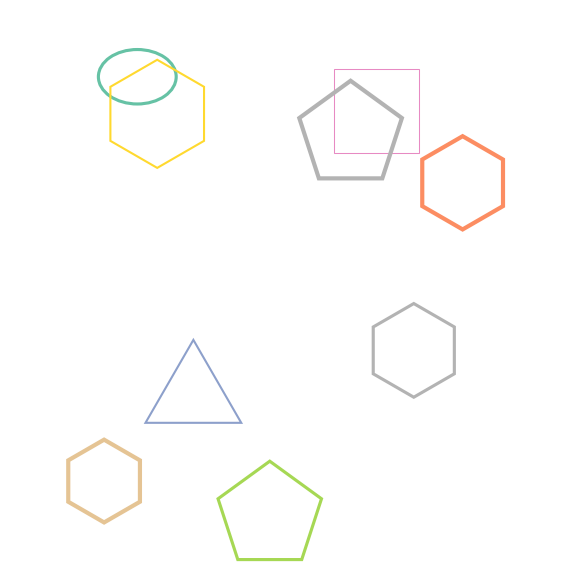[{"shape": "oval", "thickness": 1.5, "radius": 0.34, "center": [0.238, 0.866]}, {"shape": "hexagon", "thickness": 2, "radius": 0.4, "center": [0.801, 0.683]}, {"shape": "triangle", "thickness": 1, "radius": 0.48, "center": [0.335, 0.315]}, {"shape": "square", "thickness": 0.5, "radius": 0.37, "center": [0.652, 0.807]}, {"shape": "pentagon", "thickness": 1.5, "radius": 0.47, "center": [0.467, 0.106]}, {"shape": "hexagon", "thickness": 1, "radius": 0.47, "center": [0.272, 0.802]}, {"shape": "hexagon", "thickness": 2, "radius": 0.36, "center": [0.18, 0.166]}, {"shape": "hexagon", "thickness": 1.5, "radius": 0.41, "center": [0.717, 0.392]}, {"shape": "pentagon", "thickness": 2, "radius": 0.47, "center": [0.607, 0.766]}]